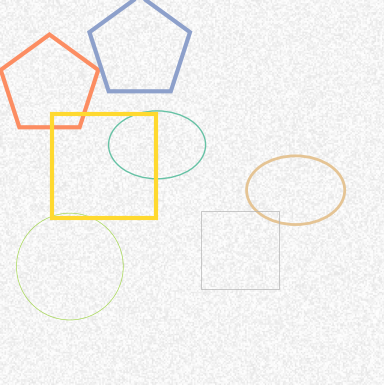[{"shape": "oval", "thickness": 1, "radius": 0.63, "center": [0.408, 0.624]}, {"shape": "pentagon", "thickness": 3, "radius": 0.67, "center": [0.129, 0.777]}, {"shape": "pentagon", "thickness": 3, "radius": 0.69, "center": [0.363, 0.874]}, {"shape": "circle", "thickness": 0.5, "radius": 0.69, "center": [0.182, 0.308]}, {"shape": "square", "thickness": 3, "radius": 0.68, "center": [0.27, 0.57]}, {"shape": "oval", "thickness": 2, "radius": 0.64, "center": [0.768, 0.506]}, {"shape": "square", "thickness": 0.5, "radius": 0.51, "center": [0.623, 0.351]}]